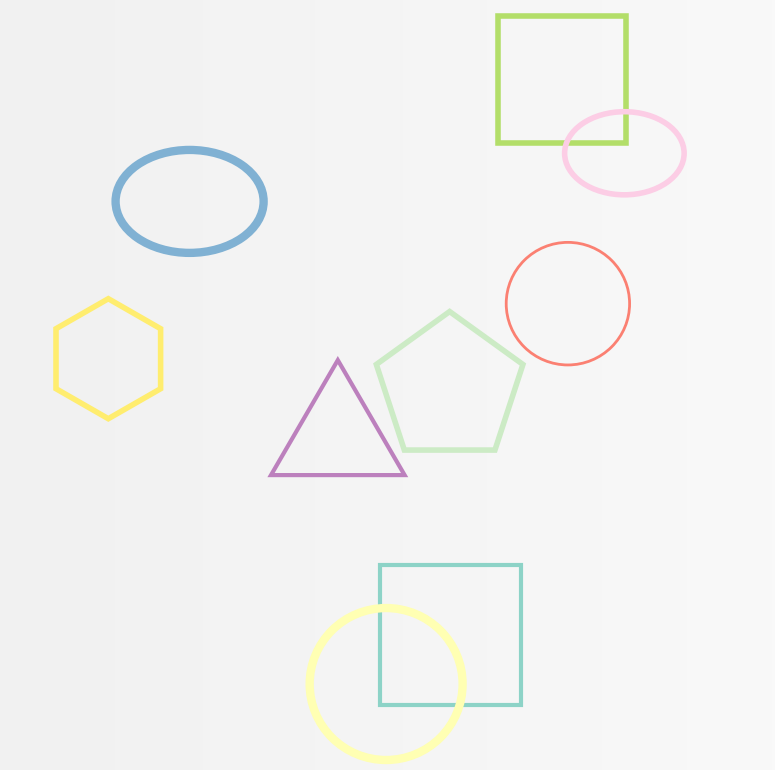[{"shape": "square", "thickness": 1.5, "radius": 0.45, "center": [0.581, 0.175]}, {"shape": "circle", "thickness": 3, "radius": 0.49, "center": [0.498, 0.112]}, {"shape": "circle", "thickness": 1, "radius": 0.4, "center": [0.733, 0.606]}, {"shape": "oval", "thickness": 3, "radius": 0.48, "center": [0.245, 0.738]}, {"shape": "square", "thickness": 2, "radius": 0.41, "center": [0.725, 0.897]}, {"shape": "oval", "thickness": 2, "radius": 0.39, "center": [0.806, 0.801]}, {"shape": "triangle", "thickness": 1.5, "radius": 0.5, "center": [0.436, 0.433]}, {"shape": "pentagon", "thickness": 2, "radius": 0.5, "center": [0.58, 0.496]}, {"shape": "hexagon", "thickness": 2, "radius": 0.39, "center": [0.14, 0.534]}]